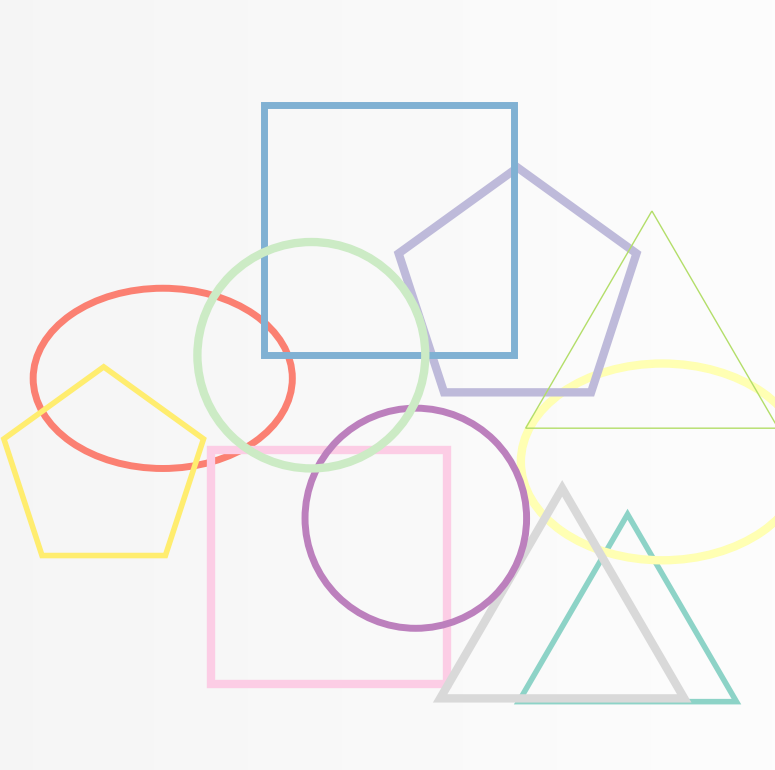[{"shape": "triangle", "thickness": 2, "radius": 0.81, "center": [0.81, 0.17]}, {"shape": "oval", "thickness": 3, "radius": 0.91, "center": [0.855, 0.4]}, {"shape": "pentagon", "thickness": 3, "radius": 0.81, "center": [0.668, 0.621]}, {"shape": "oval", "thickness": 2.5, "radius": 0.84, "center": [0.21, 0.509]}, {"shape": "square", "thickness": 2.5, "radius": 0.81, "center": [0.502, 0.701]}, {"shape": "triangle", "thickness": 0.5, "radius": 0.94, "center": [0.841, 0.538]}, {"shape": "square", "thickness": 3, "radius": 0.76, "center": [0.425, 0.263]}, {"shape": "triangle", "thickness": 3, "radius": 0.91, "center": [0.725, 0.184]}, {"shape": "circle", "thickness": 2.5, "radius": 0.71, "center": [0.537, 0.327]}, {"shape": "circle", "thickness": 3, "radius": 0.74, "center": [0.402, 0.539]}, {"shape": "pentagon", "thickness": 2, "radius": 0.68, "center": [0.134, 0.388]}]